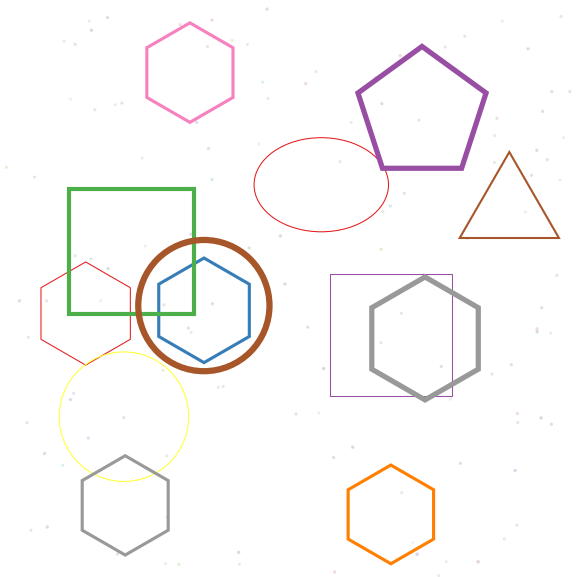[{"shape": "hexagon", "thickness": 0.5, "radius": 0.45, "center": [0.148, 0.456]}, {"shape": "oval", "thickness": 0.5, "radius": 0.58, "center": [0.556, 0.679]}, {"shape": "hexagon", "thickness": 1.5, "radius": 0.45, "center": [0.353, 0.462]}, {"shape": "square", "thickness": 2, "radius": 0.54, "center": [0.228, 0.564]}, {"shape": "pentagon", "thickness": 2.5, "radius": 0.58, "center": [0.731, 0.802]}, {"shape": "square", "thickness": 0.5, "radius": 0.53, "center": [0.677, 0.419]}, {"shape": "hexagon", "thickness": 1.5, "radius": 0.43, "center": [0.677, 0.108]}, {"shape": "circle", "thickness": 0.5, "radius": 0.56, "center": [0.215, 0.278]}, {"shape": "triangle", "thickness": 1, "radius": 0.5, "center": [0.882, 0.637]}, {"shape": "circle", "thickness": 3, "radius": 0.57, "center": [0.353, 0.47]}, {"shape": "hexagon", "thickness": 1.5, "radius": 0.43, "center": [0.329, 0.873]}, {"shape": "hexagon", "thickness": 2.5, "radius": 0.53, "center": [0.736, 0.413]}, {"shape": "hexagon", "thickness": 1.5, "radius": 0.43, "center": [0.217, 0.124]}]